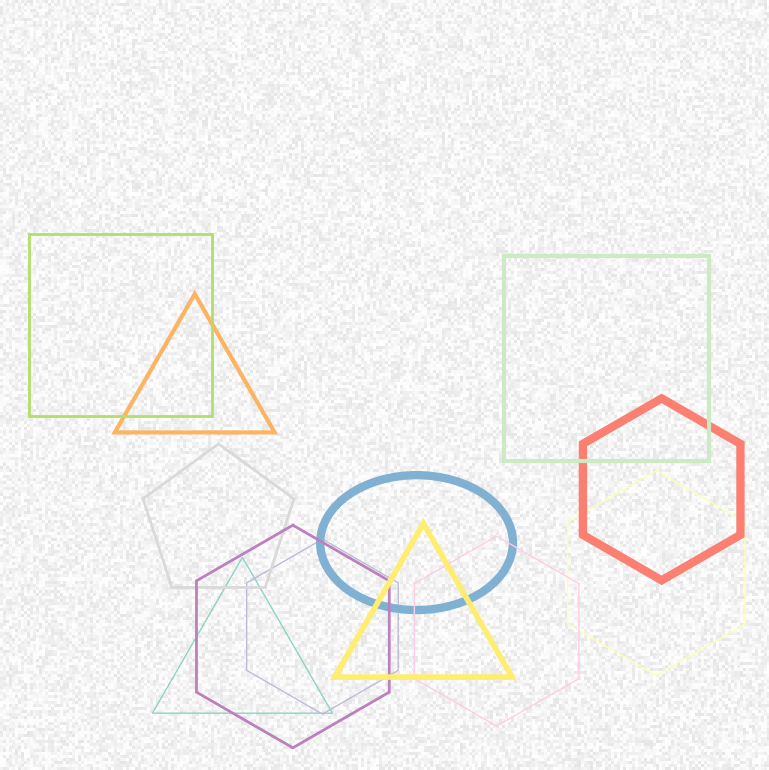[{"shape": "triangle", "thickness": 0.5, "radius": 0.67, "center": [0.315, 0.141]}, {"shape": "hexagon", "thickness": 0.5, "radius": 0.66, "center": [0.852, 0.256]}, {"shape": "hexagon", "thickness": 0.5, "radius": 0.57, "center": [0.419, 0.186]}, {"shape": "hexagon", "thickness": 3, "radius": 0.59, "center": [0.859, 0.364]}, {"shape": "oval", "thickness": 3, "radius": 0.63, "center": [0.541, 0.295]}, {"shape": "triangle", "thickness": 1.5, "radius": 0.6, "center": [0.253, 0.498]}, {"shape": "square", "thickness": 1, "radius": 0.59, "center": [0.156, 0.578]}, {"shape": "hexagon", "thickness": 0.5, "radius": 0.62, "center": [0.645, 0.18]}, {"shape": "pentagon", "thickness": 1, "radius": 0.52, "center": [0.284, 0.32]}, {"shape": "hexagon", "thickness": 1, "radius": 0.72, "center": [0.38, 0.173]}, {"shape": "square", "thickness": 1.5, "radius": 0.67, "center": [0.788, 0.534]}, {"shape": "triangle", "thickness": 2, "radius": 0.67, "center": [0.55, 0.187]}]